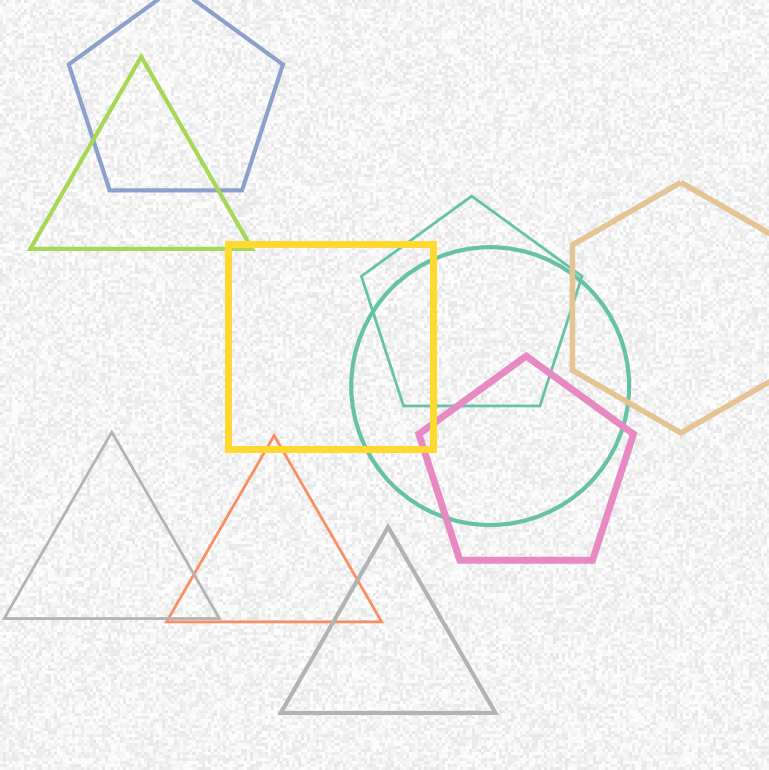[{"shape": "pentagon", "thickness": 1, "radius": 0.75, "center": [0.613, 0.595]}, {"shape": "circle", "thickness": 1.5, "radius": 0.9, "center": [0.637, 0.499]}, {"shape": "triangle", "thickness": 1, "radius": 0.81, "center": [0.356, 0.273]}, {"shape": "pentagon", "thickness": 1.5, "radius": 0.73, "center": [0.228, 0.871]}, {"shape": "pentagon", "thickness": 2.5, "radius": 0.73, "center": [0.683, 0.391]}, {"shape": "triangle", "thickness": 1.5, "radius": 0.83, "center": [0.183, 0.76]}, {"shape": "square", "thickness": 2.5, "radius": 0.67, "center": [0.429, 0.55]}, {"shape": "hexagon", "thickness": 2, "radius": 0.81, "center": [0.884, 0.601]}, {"shape": "triangle", "thickness": 1, "radius": 0.81, "center": [0.145, 0.277]}, {"shape": "triangle", "thickness": 1.5, "radius": 0.81, "center": [0.504, 0.155]}]